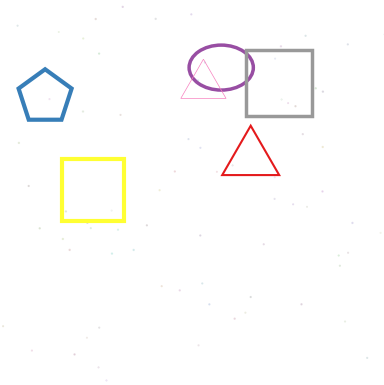[{"shape": "triangle", "thickness": 1.5, "radius": 0.43, "center": [0.651, 0.588]}, {"shape": "pentagon", "thickness": 3, "radius": 0.36, "center": [0.117, 0.748]}, {"shape": "oval", "thickness": 2.5, "radius": 0.42, "center": [0.575, 0.824]}, {"shape": "square", "thickness": 3, "radius": 0.4, "center": [0.242, 0.507]}, {"shape": "triangle", "thickness": 0.5, "radius": 0.34, "center": [0.528, 0.778]}, {"shape": "square", "thickness": 2.5, "radius": 0.43, "center": [0.724, 0.784]}]